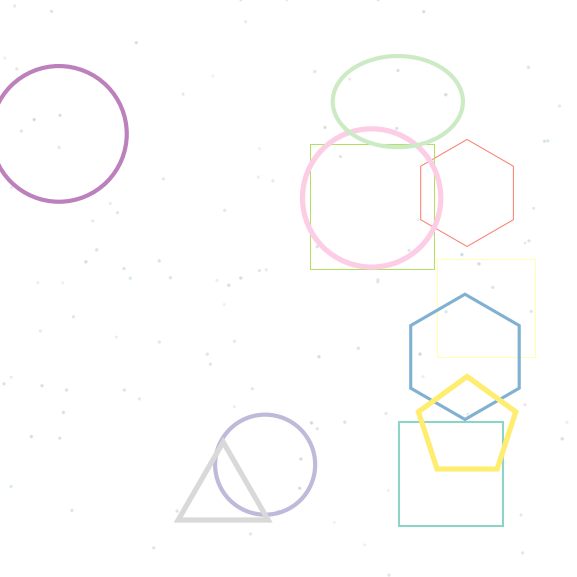[{"shape": "square", "thickness": 1, "radius": 0.45, "center": [0.781, 0.179]}, {"shape": "square", "thickness": 0.5, "radius": 0.42, "center": [0.841, 0.466]}, {"shape": "circle", "thickness": 2, "radius": 0.43, "center": [0.459, 0.195]}, {"shape": "hexagon", "thickness": 0.5, "radius": 0.46, "center": [0.809, 0.665]}, {"shape": "hexagon", "thickness": 1.5, "radius": 0.54, "center": [0.805, 0.381]}, {"shape": "square", "thickness": 0.5, "radius": 0.54, "center": [0.644, 0.642]}, {"shape": "circle", "thickness": 2.5, "radius": 0.6, "center": [0.644, 0.656]}, {"shape": "triangle", "thickness": 2.5, "radius": 0.45, "center": [0.386, 0.144]}, {"shape": "circle", "thickness": 2, "radius": 0.59, "center": [0.102, 0.767]}, {"shape": "oval", "thickness": 2, "radius": 0.56, "center": [0.689, 0.823]}, {"shape": "pentagon", "thickness": 2.5, "radius": 0.44, "center": [0.809, 0.259]}]